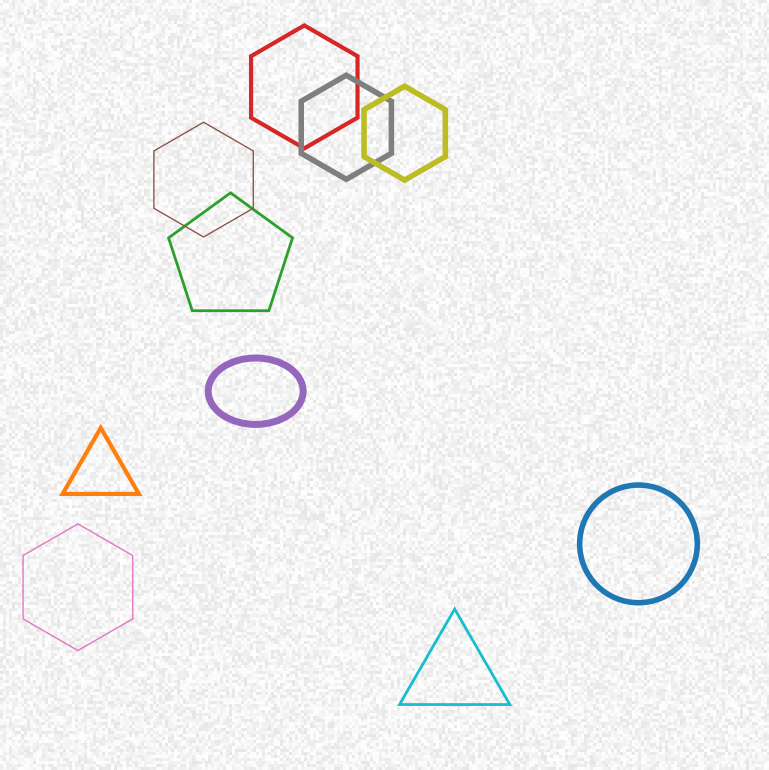[{"shape": "circle", "thickness": 2, "radius": 0.38, "center": [0.829, 0.294]}, {"shape": "triangle", "thickness": 1.5, "radius": 0.29, "center": [0.131, 0.387]}, {"shape": "pentagon", "thickness": 1, "radius": 0.42, "center": [0.299, 0.665]}, {"shape": "hexagon", "thickness": 1.5, "radius": 0.4, "center": [0.395, 0.887]}, {"shape": "oval", "thickness": 2.5, "radius": 0.31, "center": [0.332, 0.492]}, {"shape": "hexagon", "thickness": 0.5, "radius": 0.37, "center": [0.264, 0.767]}, {"shape": "hexagon", "thickness": 0.5, "radius": 0.41, "center": [0.101, 0.237]}, {"shape": "hexagon", "thickness": 2, "radius": 0.34, "center": [0.45, 0.835]}, {"shape": "hexagon", "thickness": 2, "radius": 0.3, "center": [0.526, 0.827]}, {"shape": "triangle", "thickness": 1, "radius": 0.41, "center": [0.59, 0.126]}]